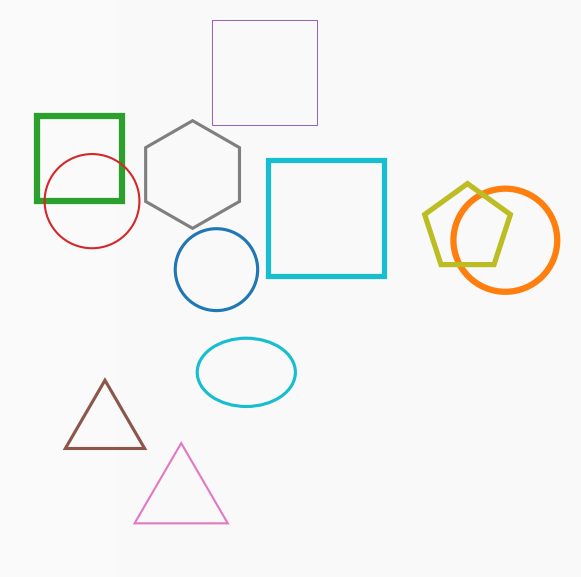[{"shape": "circle", "thickness": 1.5, "radius": 0.35, "center": [0.372, 0.532]}, {"shape": "circle", "thickness": 3, "radius": 0.45, "center": [0.869, 0.583]}, {"shape": "square", "thickness": 3, "radius": 0.37, "center": [0.137, 0.725]}, {"shape": "circle", "thickness": 1, "radius": 0.41, "center": [0.158, 0.651]}, {"shape": "square", "thickness": 0.5, "radius": 0.45, "center": [0.456, 0.874]}, {"shape": "triangle", "thickness": 1.5, "radius": 0.39, "center": [0.181, 0.262]}, {"shape": "triangle", "thickness": 1, "radius": 0.46, "center": [0.312, 0.139]}, {"shape": "hexagon", "thickness": 1.5, "radius": 0.47, "center": [0.331, 0.697]}, {"shape": "pentagon", "thickness": 2.5, "radius": 0.39, "center": [0.804, 0.604]}, {"shape": "square", "thickness": 2.5, "radius": 0.5, "center": [0.56, 0.621]}, {"shape": "oval", "thickness": 1.5, "radius": 0.42, "center": [0.424, 0.354]}]